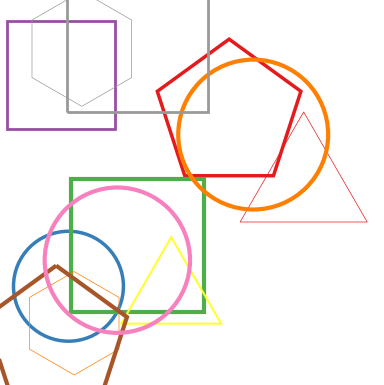[{"shape": "triangle", "thickness": 0.5, "radius": 0.95, "center": [0.789, 0.519]}, {"shape": "pentagon", "thickness": 2.5, "radius": 0.98, "center": [0.595, 0.702]}, {"shape": "circle", "thickness": 2.5, "radius": 0.71, "center": [0.178, 0.257]}, {"shape": "square", "thickness": 3, "radius": 0.87, "center": [0.356, 0.363]}, {"shape": "square", "thickness": 2, "radius": 0.7, "center": [0.159, 0.805]}, {"shape": "circle", "thickness": 3, "radius": 0.97, "center": [0.658, 0.65]}, {"shape": "hexagon", "thickness": 0.5, "radius": 0.67, "center": [0.193, 0.16]}, {"shape": "triangle", "thickness": 1.5, "radius": 0.75, "center": [0.445, 0.234]}, {"shape": "pentagon", "thickness": 3, "radius": 0.97, "center": [0.146, 0.117]}, {"shape": "circle", "thickness": 3, "radius": 0.94, "center": [0.305, 0.324]}, {"shape": "hexagon", "thickness": 0.5, "radius": 0.75, "center": [0.213, 0.873]}, {"shape": "square", "thickness": 2, "radius": 0.91, "center": [0.357, 0.891]}]